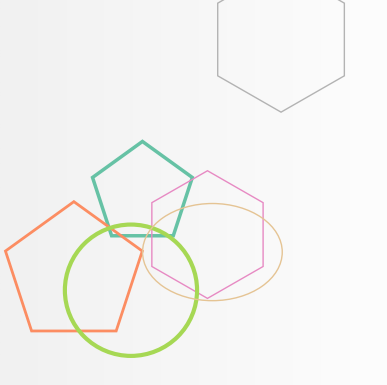[{"shape": "pentagon", "thickness": 2.5, "radius": 0.68, "center": [0.368, 0.497]}, {"shape": "pentagon", "thickness": 2, "radius": 0.93, "center": [0.191, 0.291]}, {"shape": "hexagon", "thickness": 1, "radius": 0.83, "center": [0.535, 0.391]}, {"shape": "circle", "thickness": 3, "radius": 0.85, "center": [0.338, 0.246]}, {"shape": "oval", "thickness": 1, "radius": 0.9, "center": [0.548, 0.345]}, {"shape": "hexagon", "thickness": 1, "radius": 0.94, "center": [0.725, 0.897]}]